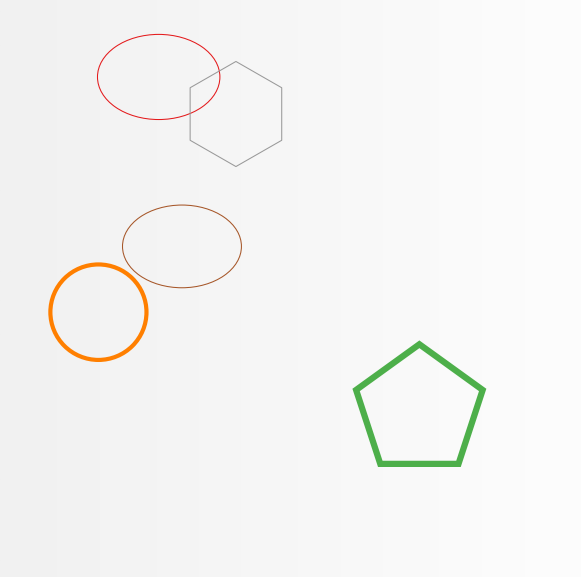[{"shape": "oval", "thickness": 0.5, "radius": 0.53, "center": [0.273, 0.866]}, {"shape": "pentagon", "thickness": 3, "radius": 0.57, "center": [0.722, 0.289]}, {"shape": "circle", "thickness": 2, "radius": 0.41, "center": [0.169, 0.459]}, {"shape": "oval", "thickness": 0.5, "radius": 0.51, "center": [0.313, 0.572]}, {"shape": "hexagon", "thickness": 0.5, "radius": 0.45, "center": [0.406, 0.802]}]